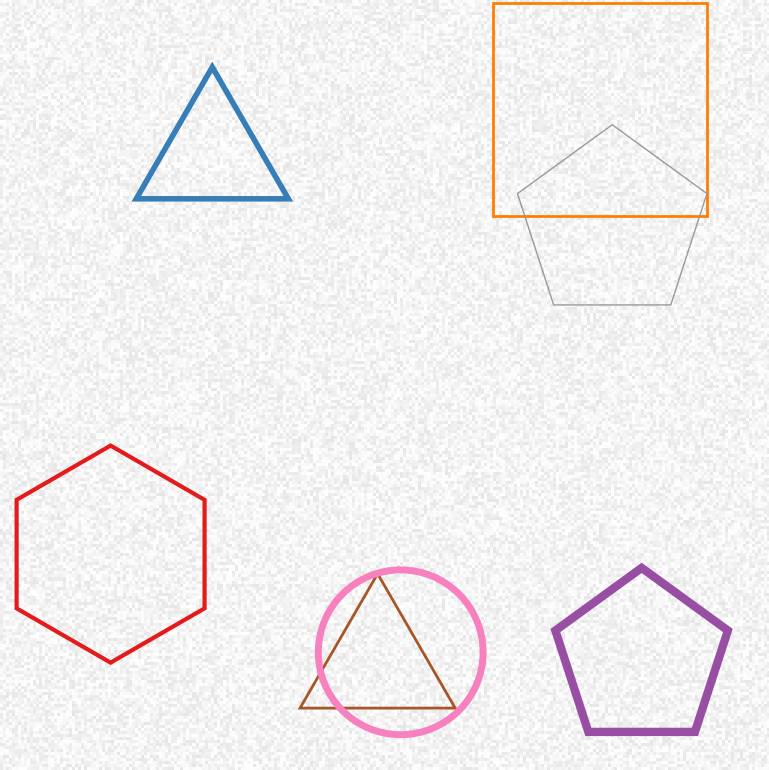[{"shape": "hexagon", "thickness": 1.5, "radius": 0.7, "center": [0.144, 0.28]}, {"shape": "triangle", "thickness": 2, "radius": 0.57, "center": [0.276, 0.799]}, {"shape": "pentagon", "thickness": 3, "radius": 0.59, "center": [0.833, 0.145]}, {"shape": "square", "thickness": 1, "radius": 0.69, "center": [0.779, 0.858]}, {"shape": "triangle", "thickness": 1, "radius": 0.58, "center": [0.49, 0.139]}, {"shape": "circle", "thickness": 2.5, "radius": 0.54, "center": [0.52, 0.153]}, {"shape": "pentagon", "thickness": 0.5, "radius": 0.65, "center": [0.795, 0.709]}]